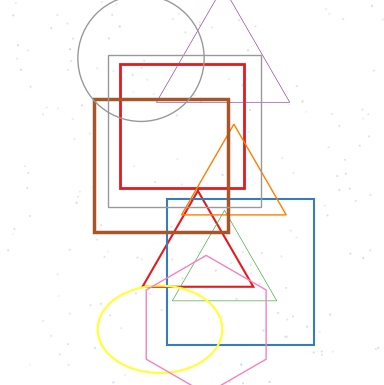[{"shape": "triangle", "thickness": 1.5, "radius": 0.83, "center": [0.514, 0.338]}, {"shape": "square", "thickness": 2, "radius": 0.8, "center": [0.473, 0.673]}, {"shape": "square", "thickness": 1.5, "radius": 0.95, "center": [0.625, 0.294]}, {"shape": "triangle", "thickness": 0.5, "radius": 0.78, "center": [0.583, 0.297]}, {"shape": "triangle", "thickness": 0.5, "radius": 1.0, "center": [0.579, 0.834]}, {"shape": "triangle", "thickness": 1, "radius": 0.79, "center": [0.607, 0.52]}, {"shape": "oval", "thickness": 1.5, "radius": 0.81, "center": [0.416, 0.145]}, {"shape": "square", "thickness": 2.5, "radius": 0.87, "center": [0.419, 0.571]}, {"shape": "hexagon", "thickness": 1, "radius": 0.9, "center": [0.536, 0.157]}, {"shape": "square", "thickness": 1, "radius": 0.99, "center": [0.48, 0.659]}, {"shape": "circle", "thickness": 1, "radius": 0.82, "center": [0.366, 0.849]}]